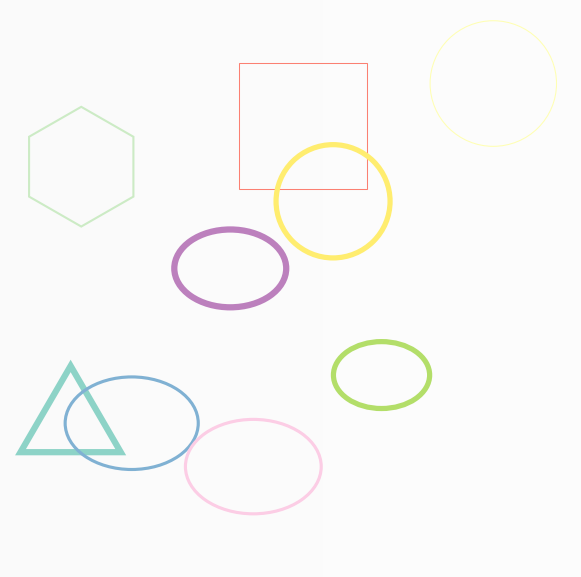[{"shape": "triangle", "thickness": 3, "radius": 0.5, "center": [0.122, 0.266]}, {"shape": "circle", "thickness": 0.5, "radius": 0.54, "center": [0.849, 0.854]}, {"shape": "square", "thickness": 0.5, "radius": 0.55, "center": [0.521, 0.781]}, {"shape": "oval", "thickness": 1.5, "radius": 0.57, "center": [0.227, 0.266]}, {"shape": "oval", "thickness": 2.5, "radius": 0.41, "center": [0.656, 0.35]}, {"shape": "oval", "thickness": 1.5, "radius": 0.58, "center": [0.436, 0.191]}, {"shape": "oval", "thickness": 3, "radius": 0.48, "center": [0.396, 0.534]}, {"shape": "hexagon", "thickness": 1, "radius": 0.52, "center": [0.14, 0.711]}, {"shape": "circle", "thickness": 2.5, "radius": 0.49, "center": [0.573, 0.651]}]